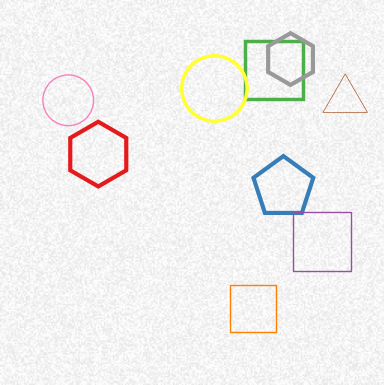[{"shape": "hexagon", "thickness": 3, "radius": 0.42, "center": [0.255, 0.6]}, {"shape": "pentagon", "thickness": 3, "radius": 0.41, "center": [0.736, 0.513]}, {"shape": "square", "thickness": 2.5, "radius": 0.38, "center": [0.711, 0.818]}, {"shape": "square", "thickness": 1, "radius": 0.38, "center": [0.836, 0.372]}, {"shape": "square", "thickness": 1, "radius": 0.3, "center": [0.657, 0.199]}, {"shape": "circle", "thickness": 2.5, "radius": 0.42, "center": [0.557, 0.77]}, {"shape": "triangle", "thickness": 0.5, "radius": 0.33, "center": [0.897, 0.741]}, {"shape": "circle", "thickness": 1, "radius": 0.33, "center": [0.177, 0.739]}, {"shape": "hexagon", "thickness": 3, "radius": 0.34, "center": [0.755, 0.847]}]